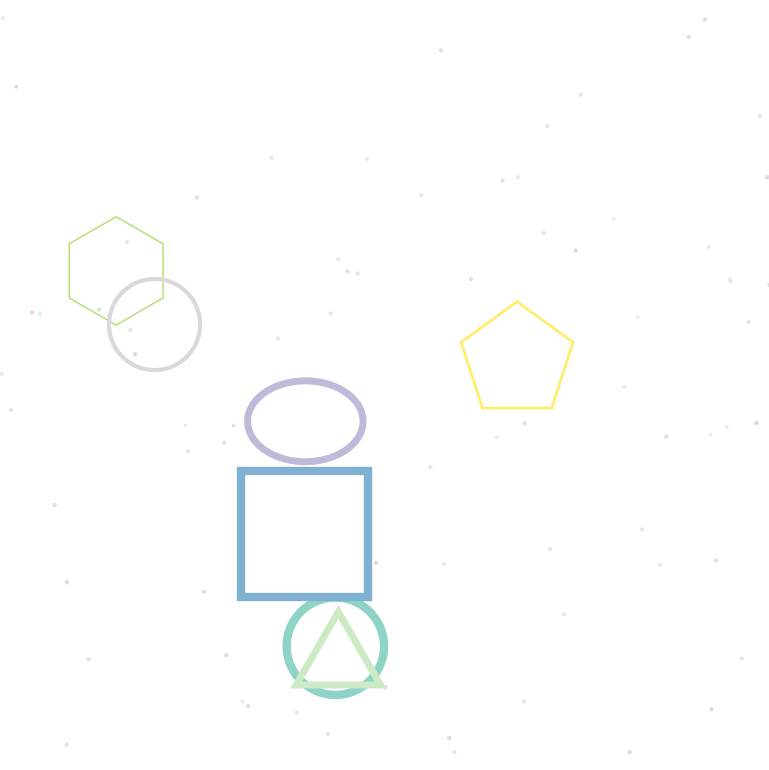[{"shape": "circle", "thickness": 3, "radius": 0.32, "center": [0.435, 0.161]}, {"shape": "oval", "thickness": 2.5, "radius": 0.37, "center": [0.397, 0.453]}, {"shape": "square", "thickness": 3, "radius": 0.41, "center": [0.395, 0.306]}, {"shape": "hexagon", "thickness": 0.5, "radius": 0.35, "center": [0.151, 0.648]}, {"shape": "circle", "thickness": 1.5, "radius": 0.3, "center": [0.201, 0.579]}, {"shape": "triangle", "thickness": 2.5, "radius": 0.32, "center": [0.439, 0.142]}, {"shape": "pentagon", "thickness": 1, "radius": 0.38, "center": [0.672, 0.532]}]